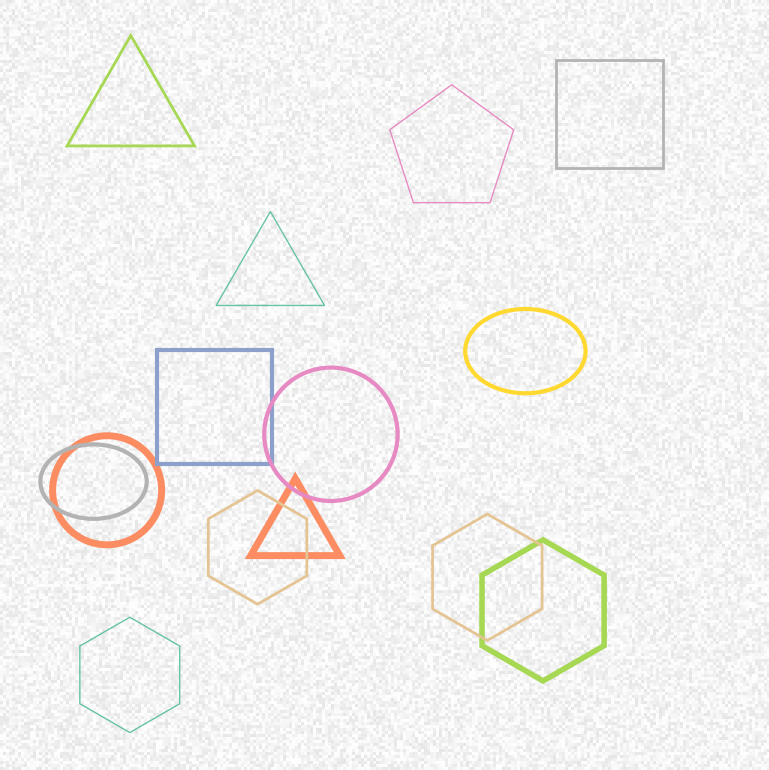[{"shape": "hexagon", "thickness": 0.5, "radius": 0.37, "center": [0.169, 0.124]}, {"shape": "triangle", "thickness": 0.5, "radius": 0.41, "center": [0.351, 0.644]}, {"shape": "circle", "thickness": 2.5, "radius": 0.35, "center": [0.139, 0.363]}, {"shape": "triangle", "thickness": 2.5, "radius": 0.33, "center": [0.383, 0.312]}, {"shape": "square", "thickness": 1.5, "radius": 0.37, "center": [0.278, 0.471]}, {"shape": "circle", "thickness": 1.5, "radius": 0.43, "center": [0.43, 0.436]}, {"shape": "pentagon", "thickness": 0.5, "radius": 0.42, "center": [0.587, 0.805]}, {"shape": "triangle", "thickness": 1, "radius": 0.48, "center": [0.17, 0.858]}, {"shape": "hexagon", "thickness": 2, "radius": 0.46, "center": [0.705, 0.207]}, {"shape": "oval", "thickness": 1.5, "radius": 0.39, "center": [0.682, 0.544]}, {"shape": "hexagon", "thickness": 1, "radius": 0.41, "center": [0.633, 0.25]}, {"shape": "hexagon", "thickness": 1, "radius": 0.37, "center": [0.335, 0.289]}, {"shape": "oval", "thickness": 1.5, "radius": 0.35, "center": [0.121, 0.375]}, {"shape": "square", "thickness": 1, "radius": 0.35, "center": [0.792, 0.852]}]